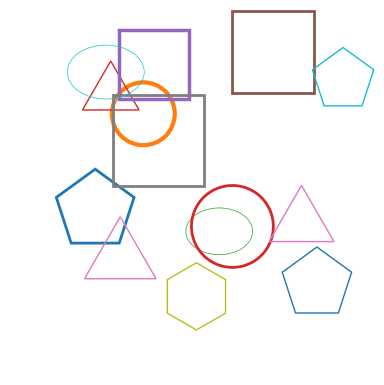[{"shape": "pentagon", "thickness": 2, "radius": 0.53, "center": [0.247, 0.454]}, {"shape": "pentagon", "thickness": 1, "radius": 0.47, "center": [0.823, 0.264]}, {"shape": "circle", "thickness": 3, "radius": 0.41, "center": [0.372, 0.705]}, {"shape": "oval", "thickness": 0.5, "radius": 0.43, "center": [0.569, 0.399]}, {"shape": "circle", "thickness": 2, "radius": 0.53, "center": [0.604, 0.412]}, {"shape": "triangle", "thickness": 1, "radius": 0.42, "center": [0.288, 0.757]}, {"shape": "square", "thickness": 2.5, "radius": 0.45, "center": [0.4, 0.832]}, {"shape": "square", "thickness": 2, "radius": 0.54, "center": [0.709, 0.865]}, {"shape": "triangle", "thickness": 1, "radius": 0.54, "center": [0.312, 0.33]}, {"shape": "triangle", "thickness": 1, "radius": 0.49, "center": [0.783, 0.421]}, {"shape": "square", "thickness": 2, "radius": 0.59, "center": [0.412, 0.635]}, {"shape": "hexagon", "thickness": 1, "radius": 0.44, "center": [0.51, 0.23]}, {"shape": "pentagon", "thickness": 1, "radius": 0.42, "center": [0.891, 0.793]}, {"shape": "oval", "thickness": 0.5, "radius": 0.5, "center": [0.275, 0.813]}]